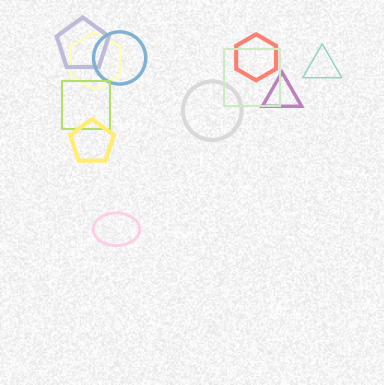[{"shape": "triangle", "thickness": 1, "radius": 0.29, "center": [0.837, 0.827]}, {"shape": "hexagon", "thickness": 1.5, "radius": 0.37, "center": [0.247, 0.842]}, {"shape": "pentagon", "thickness": 3, "radius": 0.36, "center": [0.215, 0.884]}, {"shape": "hexagon", "thickness": 3, "radius": 0.3, "center": [0.665, 0.851]}, {"shape": "circle", "thickness": 2.5, "radius": 0.34, "center": [0.311, 0.849]}, {"shape": "square", "thickness": 1.5, "radius": 0.31, "center": [0.223, 0.728]}, {"shape": "oval", "thickness": 2, "radius": 0.3, "center": [0.302, 0.405]}, {"shape": "circle", "thickness": 3, "radius": 0.38, "center": [0.551, 0.713]}, {"shape": "triangle", "thickness": 2.5, "radius": 0.29, "center": [0.733, 0.753]}, {"shape": "square", "thickness": 1.5, "radius": 0.37, "center": [0.655, 0.799]}, {"shape": "pentagon", "thickness": 3, "radius": 0.3, "center": [0.239, 0.631]}]